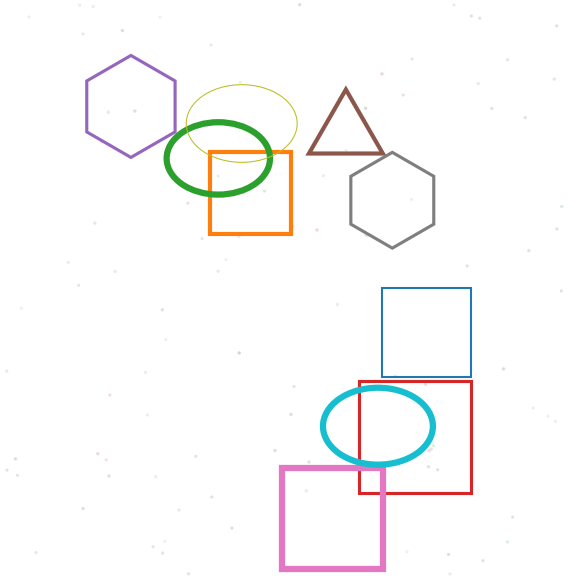[{"shape": "square", "thickness": 1, "radius": 0.38, "center": [0.738, 0.424]}, {"shape": "square", "thickness": 2, "radius": 0.35, "center": [0.434, 0.665]}, {"shape": "oval", "thickness": 3, "radius": 0.45, "center": [0.378, 0.725]}, {"shape": "square", "thickness": 1.5, "radius": 0.48, "center": [0.719, 0.243]}, {"shape": "hexagon", "thickness": 1.5, "radius": 0.44, "center": [0.227, 0.815]}, {"shape": "triangle", "thickness": 2, "radius": 0.37, "center": [0.599, 0.77]}, {"shape": "square", "thickness": 3, "radius": 0.44, "center": [0.576, 0.102]}, {"shape": "hexagon", "thickness": 1.5, "radius": 0.41, "center": [0.679, 0.652]}, {"shape": "oval", "thickness": 0.5, "radius": 0.48, "center": [0.419, 0.785]}, {"shape": "oval", "thickness": 3, "radius": 0.48, "center": [0.654, 0.261]}]